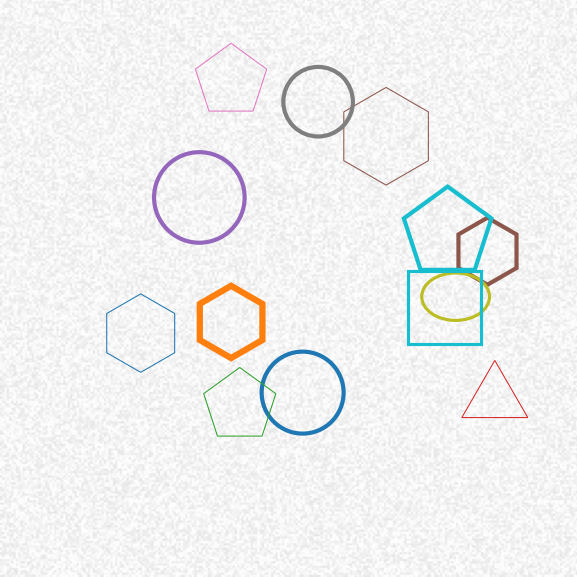[{"shape": "circle", "thickness": 2, "radius": 0.35, "center": [0.524, 0.319]}, {"shape": "hexagon", "thickness": 0.5, "radius": 0.34, "center": [0.244, 0.422]}, {"shape": "hexagon", "thickness": 3, "radius": 0.31, "center": [0.4, 0.442]}, {"shape": "pentagon", "thickness": 0.5, "radius": 0.33, "center": [0.415, 0.297]}, {"shape": "triangle", "thickness": 0.5, "radius": 0.33, "center": [0.857, 0.309]}, {"shape": "circle", "thickness": 2, "radius": 0.39, "center": [0.345, 0.657]}, {"shape": "hexagon", "thickness": 0.5, "radius": 0.42, "center": [0.669, 0.763]}, {"shape": "hexagon", "thickness": 2, "radius": 0.29, "center": [0.844, 0.564]}, {"shape": "pentagon", "thickness": 0.5, "radius": 0.32, "center": [0.4, 0.859]}, {"shape": "circle", "thickness": 2, "radius": 0.3, "center": [0.551, 0.823]}, {"shape": "oval", "thickness": 1.5, "radius": 0.29, "center": [0.789, 0.485]}, {"shape": "pentagon", "thickness": 2, "radius": 0.4, "center": [0.775, 0.596]}, {"shape": "square", "thickness": 1.5, "radius": 0.32, "center": [0.77, 0.467]}]